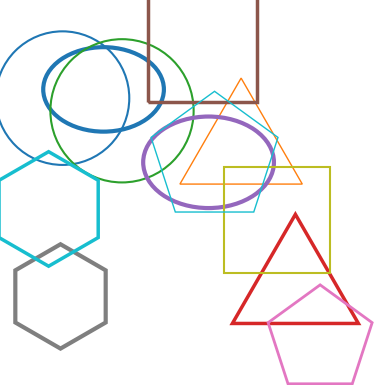[{"shape": "oval", "thickness": 3, "radius": 0.78, "center": [0.269, 0.768]}, {"shape": "circle", "thickness": 1.5, "radius": 0.87, "center": [0.162, 0.745]}, {"shape": "triangle", "thickness": 1, "radius": 0.92, "center": [0.626, 0.614]}, {"shape": "circle", "thickness": 1.5, "radius": 0.93, "center": [0.317, 0.712]}, {"shape": "triangle", "thickness": 2.5, "radius": 0.94, "center": [0.767, 0.254]}, {"shape": "oval", "thickness": 3, "radius": 0.85, "center": [0.542, 0.578]}, {"shape": "square", "thickness": 2.5, "radius": 0.71, "center": [0.525, 0.878]}, {"shape": "pentagon", "thickness": 2, "radius": 0.71, "center": [0.832, 0.118]}, {"shape": "hexagon", "thickness": 3, "radius": 0.68, "center": [0.157, 0.23]}, {"shape": "square", "thickness": 1.5, "radius": 0.69, "center": [0.719, 0.429]}, {"shape": "pentagon", "thickness": 1, "radius": 0.87, "center": [0.557, 0.589]}, {"shape": "hexagon", "thickness": 2.5, "radius": 0.74, "center": [0.126, 0.457]}]